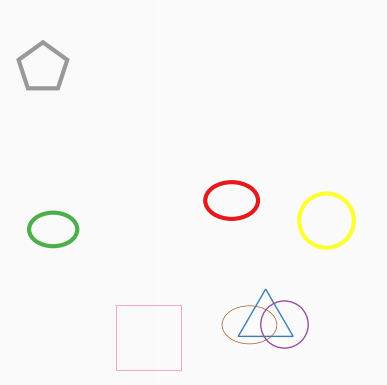[{"shape": "oval", "thickness": 3, "radius": 0.34, "center": [0.598, 0.479]}, {"shape": "triangle", "thickness": 1, "radius": 0.41, "center": [0.686, 0.167]}, {"shape": "oval", "thickness": 3, "radius": 0.31, "center": [0.137, 0.404]}, {"shape": "circle", "thickness": 1, "radius": 0.31, "center": [0.734, 0.157]}, {"shape": "circle", "thickness": 3, "radius": 0.35, "center": [0.843, 0.427]}, {"shape": "oval", "thickness": 0.5, "radius": 0.35, "center": [0.644, 0.156]}, {"shape": "square", "thickness": 0.5, "radius": 0.42, "center": [0.382, 0.123]}, {"shape": "pentagon", "thickness": 3, "radius": 0.33, "center": [0.111, 0.824]}]